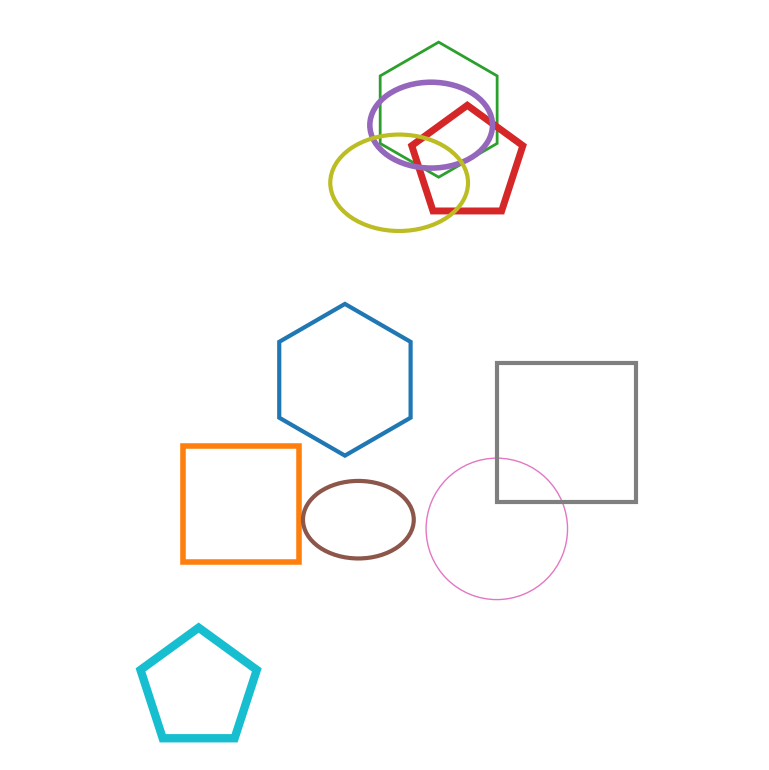[{"shape": "hexagon", "thickness": 1.5, "radius": 0.49, "center": [0.448, 0.507]}, {"shape": "square", "thickness": 2, "radius": 0.38, "center": [0.313, 0.345]}, {"shape": "hexagon", "thickness": 1, "radius": 0.44, "center": [0.57, 0.858]}, {"shape": "pentagon", "thickness": 2.5, "radius": 0.38, "center": [0.607, 0.787]}, {"shape": "oval", "thickness": 2, "radius": 0.4, "center": [0.56, 0.837]}, {"shape": "oval", "thickness": 1.5, "radius": 0.36, "center": [0.465, 0.325]}, {"shape": "circle", "thickness": 0.5, "radius": 0.46, "center": [0.645, 0.313]}, {"shape": "square", "thickness": 1.5, "radius": 0.45, "center": [0.735, 0.439]}, {"shape": "oval", "thickness": 1.5, "radius": 0.45, "center": [0.518, 0.763]}, {"shape": "pentagon", "thickness": 3, "radius": 0.4, "center": [0.258, 0.105]}]